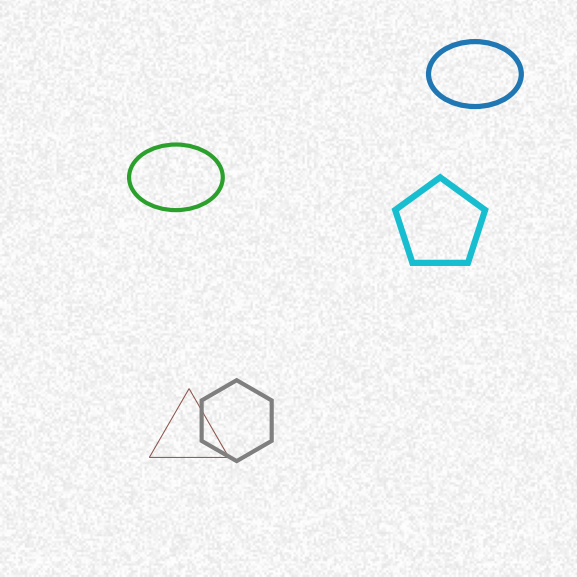[{"shape": "oval", "thickness": 2.5, "radius": 0.4, "center": [0.822, 0.871]}, {"shape": "oval", "thickness": 2, "radius": 0.41, "center": [0.305, 0.692]}, {"shape": "triangle", "thickness": 0.5, "radius": 0.4, "center": [0.327, 0.247]}, {"shape": "hexagon", "thickness": 2, "radius": 0.35, "center": [0.41, 0.271]}, {"shape": "pentagon", "thickness": 3, "radius": 0.41, "center": [0.762, 0.61]}]